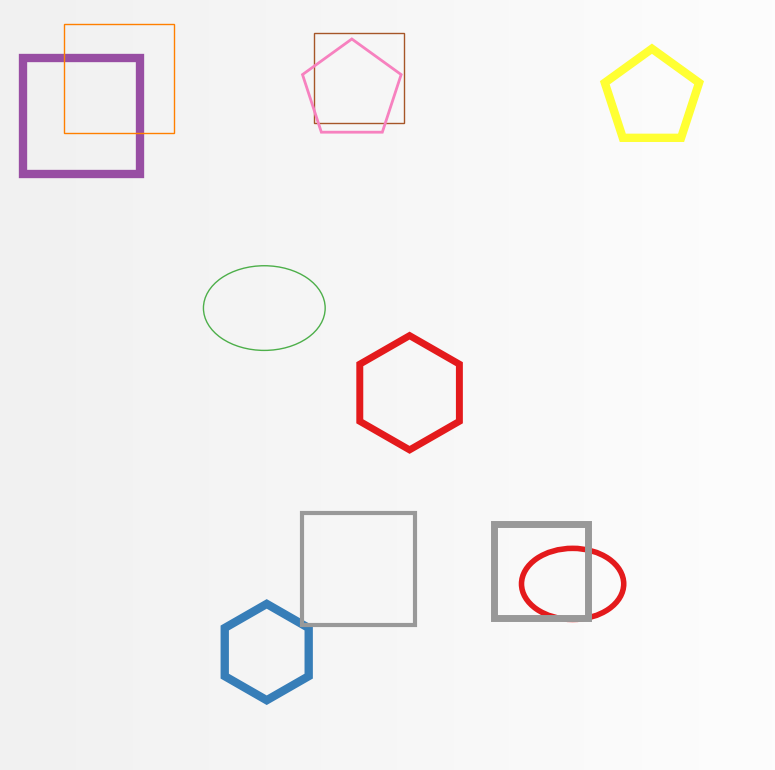[{"shape": "hexagon", "thickness": 2.5, "radius": 0.37, "center": [0.529, 0.49]}, {"shape": "oval", "thickness": 2, "radius": 0.33, "center": [0.739, 0.242]}, {"shape": "hexagon", "thickness": 3, "radius": 0.31, "center": [0.344, 0.153]}, {"shape": "oval", "thickness": 0.5, "radius": 0.39, "center": [0.341, 0.6]}, {"shape": "square", "thickness": 3, "radius": 0.38, "center": [0.105, 0.849]}, {"shape": "square", "thickness": 0.5, "radius": 0.35, "center": [0.153, 0.897]}, {"shape": "pentagon", "thickness": 3, "radius": 0.32, "center": [0.841, 0.873]}, {"shape": "square", "thickness": 0.5, "radius": 0.29, "center": [0.463, 0.899]}, {"shape": "pentagon", "thickness": 1, "radius": 0.33, "center": [0.454, 0.882]}, {"shape": "square", "thickness": 1.5, "radius": 0.37, "center": [0.463, 0.261]}, {"shape": "square", "thickness": 2.5, "radius": 0.31, "center": [0.698, 0.258]}]